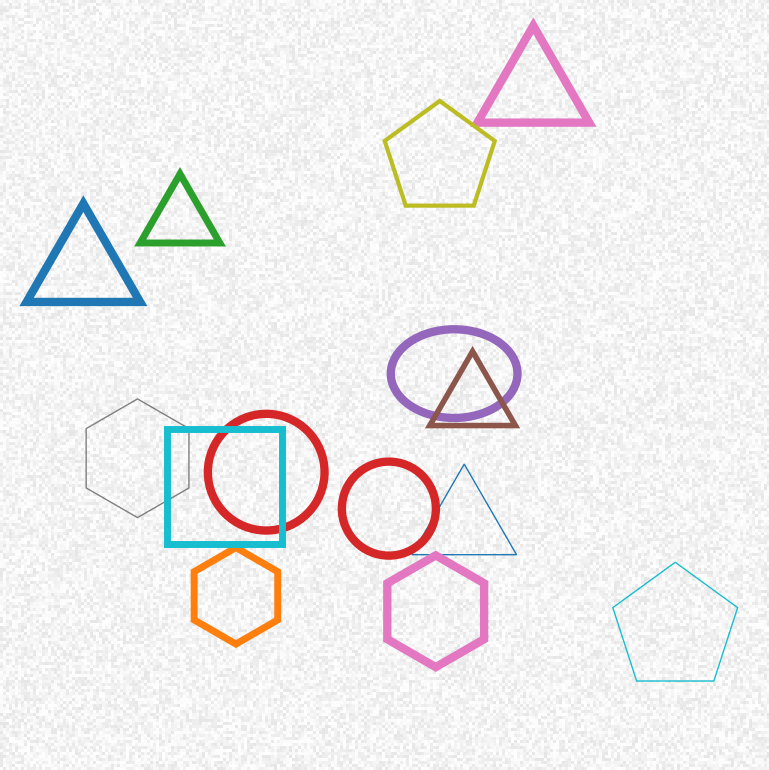[{"shape": "triangle", "thickness": 3, "radius": 0.43, "center": [0.108, 0.65]}, {"shape": "triangle", "thickness": 0.5, "radius": 0.39, "center": [0.603, 0.319]}, {"shape": "hexagon", "thickness": 2.5, "radius": 0.31, "center": [0.306, 0.226]}, {"shape": "triangle", "thickness": 2.5, "radius": 0.3, "center": [0.234, 0.714]}, {"shape": "circle", "thickness": 3, "radius": 0.31, "center": [0.505, 0.339]}, {"shape": "circle", "thickness": 3, "radius": 0.38, "center": [0.346, 0.387]}, {"shape": "oval", "thickness": 3, "radius": 0.41, "center": [0.59, 0.515]}, {"shape": "triangle", "thickness": 2, "radius": 0.32, "center": [0.614, 0.479]}, {"shape": "hexagon", "thickness": 3, "radius": 0.36, "center": [0.566, 0.206]}, {"shape": "triangle", "thickness": 3, "radius": 0.42, "center": [0.693, 0.883]}, {"shape": "hexagon", "thickness": 0.5, "radius": 0.39, "center": [0.179, 0.405]}, {"shape": "pentagon", "thickness": 1.5, "radius": 0.38, "center": [0.571, 0.794]}, {"shape": "pentagon", "thickness": 0.5, "radius": 0.43, "center": [0.877, 0.185]}, {"shape": "square", "thickness": 2.5, "radius": 0.37, "center": [0.291, 0.368]}]